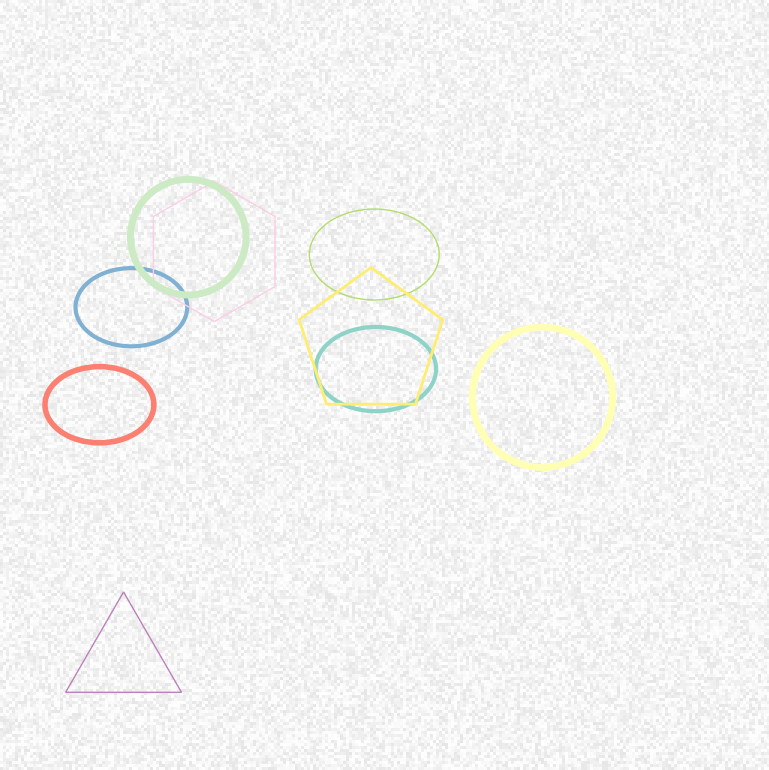[{"shape": "oval", "thickness": 1.5, "radius": 0.39, "center": [0.488, 0.521]}, {"shape": "circle", "thickness": 2.5, "radius": 0.46, "center": [0.705, 0.484]}, {"shape": "oval", "thickness": 2, "radius": 0.35, "center": [0.129, 0.474]}, {"shape": "oval", "thickness": 1.5, "radius": 0.36, "center": [0.171, 0.601]}, {"shape": "oval", "thickness": 0.5, "radius": 0.42, "center": [0.486, 0.669]}, {"shape": "hexagon", "thickness": 0.5, "radius": 0.46, "center": [0.278, 0.673]}, {"shape": "triangle", "thickness": 0.5, "radius": 0.43, "center": [0.16, 0.144]}, {"shape": "circle", "thickness": 2.5, "radius": 0.38, "center": [0.244, 0.692]}, {"shape": "pentagon", "thickness": 1, "radius": 0.49, "center": [0.482, 0.554]}]